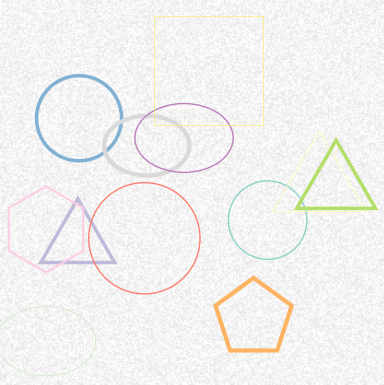[{"shape": "circle", "thickness": 1, "radius": 0.51, "center": [0.695, 0.428]}, {"shape": "triangle", "thickness": 0.5, "radius": 0.7, "center": [0.83, 0.52]}, {"shape": "triangle", "thickness": 2.5, "radius": 0.55, "center": [0.202, 0.373]}, {"shape": "circle", "thickness": 1, "radius": 0.72, "center": [0.375, 0.381]}, {"shape": "circle", "thickness": 2.5, "radius": 0.55, "center": [0.205, 0.693]}, {"shape": "pentagon", "thickness": 3, "radius": 0.52, "center": [0.659, 0.174]}, {"shape": "triangle", "thickness": 2.5, "radius": 0.59, "center": [0.873, 0.518]}, {"shape": "hexagon", "thickness": 1.5, "radius": 0.56, "center": [0.12, 0.404]}, {"shape": "oval", "thickness": 3, "radius": 0.55, "center": [0.381, 0.622]}, {"shape": "oval", "thickness": 1, "radius": 0.64, "center": [0.478, 0.642]}, {"shape": "oval", "thickness": 0.5, "radius": 0.64, "center": [0.12, 0.114]}, {"shape": "square", "thickness": 0.5, "radius": 0.71, "center": [0.541, 0.817]}]